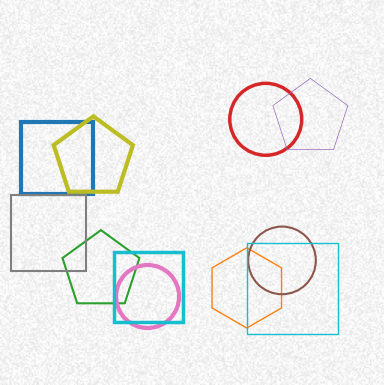[{"shape": "square", "thickness": 3, "radius": 0.47, "center": [0.148, 0.589]}, {"shape": "hexagon", "thickness": 1, "radius": 0.52, "center": [0.641, 0.252]}, {"shape": "pentagon", "thickness": 1.5, "radius": 0.53, "center": [0.262, 0.297]}, {"shape": "circle", "thickness": 2.5, "radius": 0.47, "center": [0.69, 0.69]}, {"shape": "pentagon", "thickness": 0.5, "radius": 0.51, "center": [0.806, 0.694]}, {"shape": "circle", "thickness": 1.5, "radius": 0.44, "center": [0.732, 0.324]}, {"shape": "circle", "thickness": 3, "radius": 0.41, "center": [0.383, 0.23]}, {"shape": "square", "thickness": 1.5, "radius": 0.49, "center": [0.125, 0.395]}, {"shape": "pentagon", "thickness": 3, "radius": 0.54, "center": [0.242, 0.59]}, {"shape": "square", "thickness": 2.5, "radius": 0.45, "center": [0.386, 0.254]}, {"shape": "square", "thickness": 1, "radius": 0.59, "center": [0.76, 0.25]}]